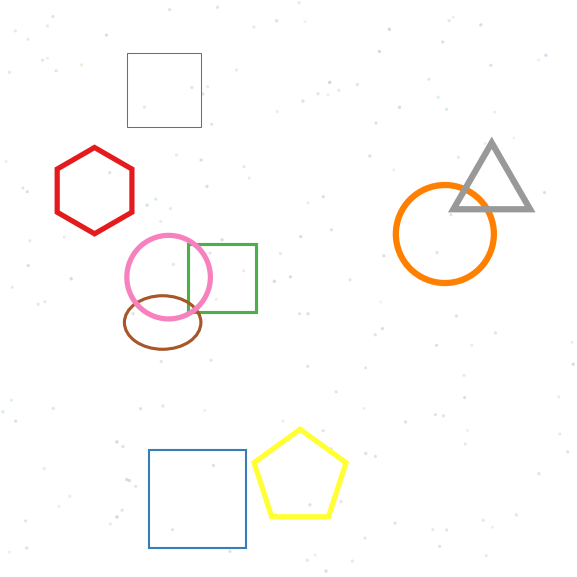[{"shape": "hexagon", "thickness": 2.5, "radius": 0.37, "center": [0.164, 0.669]}, {"shape": "square", "thickness": 1, "radius": 0.42, "center": [0.342, 0.135]}, {"shape": "square", "thickness": 1.5, "radius": 0.29, "center": [0.385, 0.517]}, {"shape": "square", "thickness": 0.5, "radius": 0.32, "center": [0.284, 0.844]}, {"shape": "circle", "thickness": 3, "radius": 0.42, "center": [0.77, 0.594]}, {"shape": "pentagon", "thickness": 2.5, "radius": 0.42, "center": [0.52, 0.172]}, {"shape": "oval", "thickness": 1.5, "radius": 0.33, "center": [0.282, 0.441]}, {"shape": "circle", "thickness": 2.5, "radius": 0.36, "center": [0.292, 0.519]}, {"shape": "triangle", "thickness": 3, "radius": 0.38, "center": [0.851, 0.675]}]